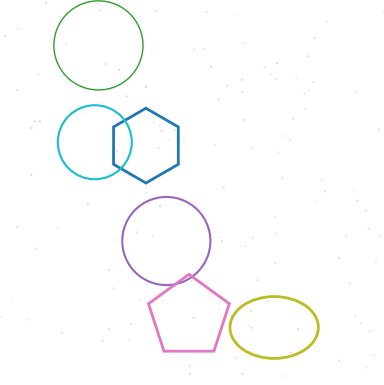[{"shape": "hexagon", "thickness": 2, "radius": 0.49, "center": [0.379, 0.622]}, {"shape": "circle", "thickness": 1, "radius": 0.58, "center": [0.256, 0.882]}, {"shape": "circle", "thickness": 1.5, "radius": 0.57, "center": [0.432, 0.374]}, {"shape": "pentagon", "thickness": 2, "radius": 0.55, "center": [0.491, 0.177]}, {"shape": "oval", "thickness": 2, "radius": 0.57, "center": [0.712, 0.149]}, {"shape": "circle", "thickness": 1.5, "radius": 0.48, "center": [0.246, 0.631]}]